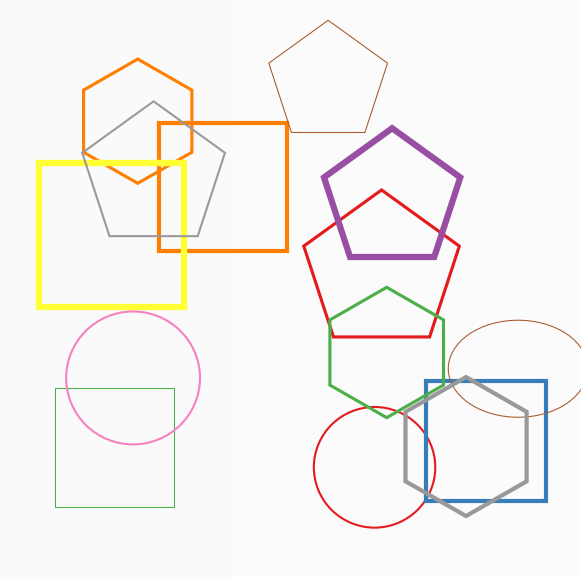[{"shape": "pentagon", "thickness": 1.5, "radius": 0.7, "center": [0.656, 0.529]}, {"shape": "circle", "thickness": 1, "radius": 0.52, "center": [0.644, 0.19]}, {"shape": "square", "thickness": 2, "radius": 0.52, "center": [0.836, 0.236]}, {"shape": "square", "thickness": 0.5, "radius": 0.51, "center": [0.197, 0.224]}, {"shape": "hexagon", "thickness": 1.5, "radius": 0.56, "center": [0.665, 0.389]}, {"shape": "pentagon", "thickness": 3, "radius": 0.62, "center": [0.675, 0.654]}, {"shape": "hexagon", "thickness": 1.5, "radius": 0.54, "center": [0.237, 0.789]}, {"shape": "square", "thickness": 2, "radius": 0.55, "center": [0.383, 0.675]}, {"shape": "square", "thickness": 3, "radius": 0.62, "center": [0.192, 0.592]}, {"shape": "pentagon", "thickness": 0.5, "radius": 0.54, "center": [0.565, 0.857]}, {"shape": "oval", "thickness": 0.5, "radius": 0.6, "center": [0.891, 0.361]}, {"shape": "circle", "thickness": 1, "radius": 0.58, "center": [0.229, 0.345]}, {"shape": "pentagon", "thickness": 1, "radius": 0.65, "center": [0.264, 0.695]}, {"shape": "hexagon", "thickness": 2, "radius": 0.6, "center": [0.802, 0.226]}]